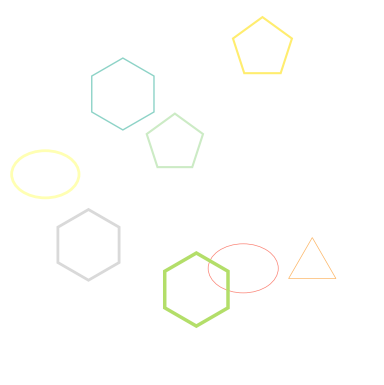[{"shape": "hexagon", "thickness": 1, "radius": 0.47, "center": [0.319, 0.756]}, {"shape": "oval", "thickness": 2, "radius": 0.44, "center": [0.118, 0.547]}, {"shape": "oval", "thickness": 0.5, "radius": 0.46, "center": [0.632, 0.303]}, {"shape": "triangle", "thickness": 0.5, "radius": 0.36, "center": [0.811, 0.312]}, {"shape": "hexagon", "thickness": 2.5, "radius": 0.47, "center": [0.51, 0.248]}, {"shape": "hexagon", "thickness": 2, "radius": 0.46, "center": [0.23, 0.364]}, {"shape": "pentagon", "thickness": 1.5, "radius": 0.38, "center": [0.454, 0.628]}, {"shape": "pentagon", "thickness": 1.5, "radius": 0.4, "center": [0.682, 0.875]}]